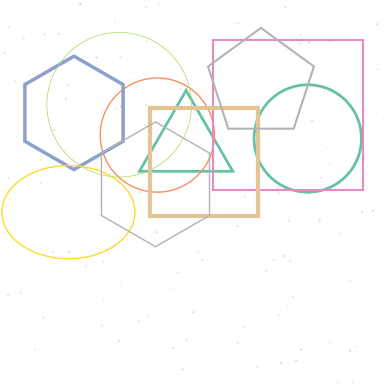[{"shape": "triangle", "thickness": 2, "radius": 0.7, "center": [0.483, 0.625]}, {"shape": "circle", "thickness": 2, "radius": 0.7, "center": [0.799, 0.64]}, {"shape": "circle", "thickness": 1, "radius": 0.74, "center": [0.409, 0.649]}, {"shape": "hexagon", "thickness": 2.5, "radius": 0.74, "center": [0.192, 0.707]}, {"shape": "square", "thickness": 1.5, "radius": 0.97, "center": [0.749, 0.7]}, {"shape": "circle", "thickness": 0.5, "radius": 0.94, "center": [0.31, 0.728]}, {"shape": "oval", "thickness": 1, "radius": 0.86, "center": [0.178, 0.449]}, {"shape": "square", "thickness": 3, "radius": 0.7, "center": [0.53, 0.58]}, {"shape": "pentagon", "thickness": 1.5, "radius": 0.72, "center": [0.678, 0.783]}, {"shape": "hexagon", "thickness": 1, "radius": 0.81, "center": [0.404, 0.521]}]